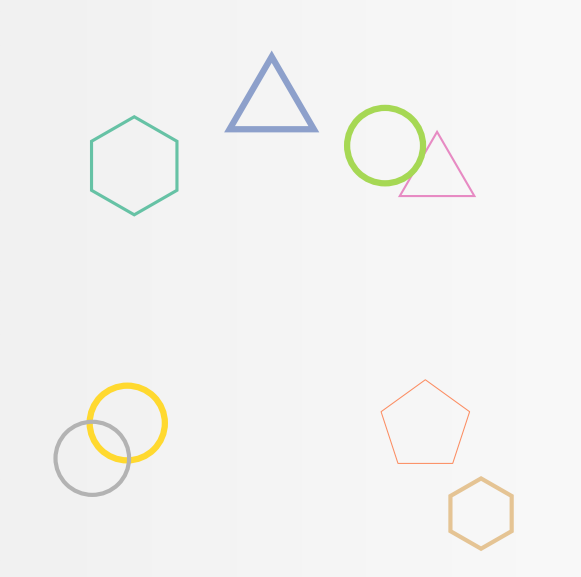[{"shape": "hexagon", "thickness": 1.5, "radius": 0.42, "center": [0.231, 0.712]}, {"shape": "pentagon", "thickness": 0.5, "radius": 0.4, "center": [0.732, 0.261]}, {"shape": "triangle", "thickness": 3, "radius": 0.42, "center": [0.467, 0.817]}, {"shape": "triangle", "thickness": 1, "radius": 0.37, "center": [0.752, 0.697]}, {"shape": "circle", "thickness": 3, "radius": 0.33, "center": [0.662, 0.747]}, {"shape": "circle", "thickness": 3, "radius": 0.32, "center": [0.219, 0.267]}, {"shape": "hexagon", "thickness": 2, "radius": 0.3, "center": [0.828, 0.11]}, {"shape": "circle", "thickness": 2, "radius": 0.32, "center": [0.159, 0.205]}]